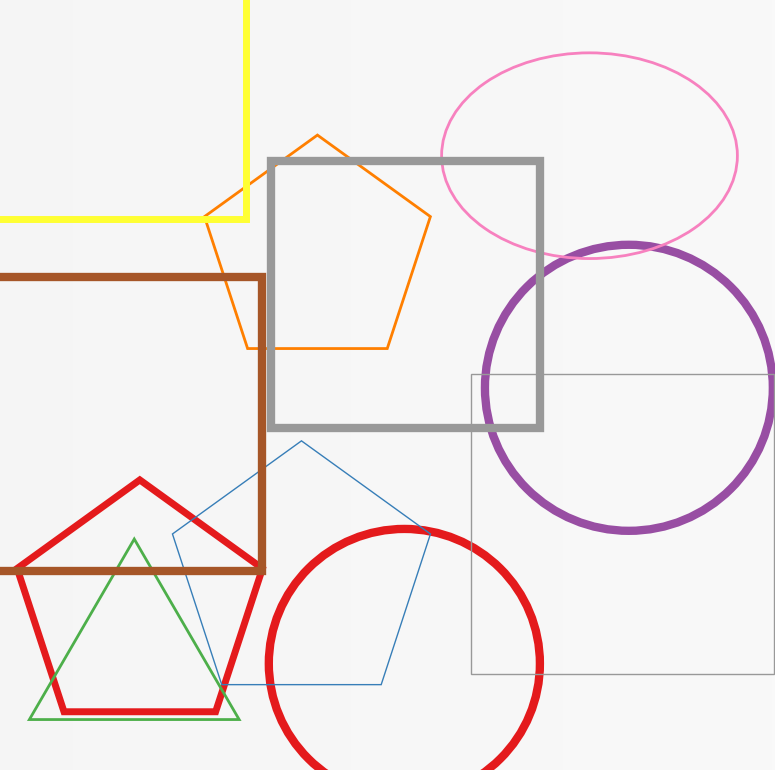[{"shape": "pentagon", "thickness": 2.5, "radius": 0.83, "center": [0.18, 0.21]}, {"shape": "circle", "thickness": 3, "radius": 0.87, "center": [0.522, 0.138]}, {"shape": "pentagon", "thickness": 0.5, "radius": 0.88, "center": [0.389, 0.252]}, {"shape": "triangle", "thickness": 1, "radius": 0.78, "center": [0.173, 0.144]}, {"shape": "circle", "thickness": 3, "radius": 0.93, "center": [0.811, 0.496]}, {"shape": "pentagon", "thickness": 1, "radius": 0.77, "center": [0.41, 0.671]}, {"shape": "square", "thickness": 2.5, "radius": 0.87, "center": [0.144, 0.889]}, {"shape": "square", "thickness": 3, "radius": 0.96, "center": [0.146, 0.449]}, {"shape": "oval", "thickness": 1, "radius": 0.95, "center": [0.761, 0.798]}, {"shape": "square", "thickness": 0.5, "radius": 0.97, "center": [0.803, 0.319]}, {"shape": "square", "thickness": 3, "radius": 0.87, "center": [0.523, 0.618]}]